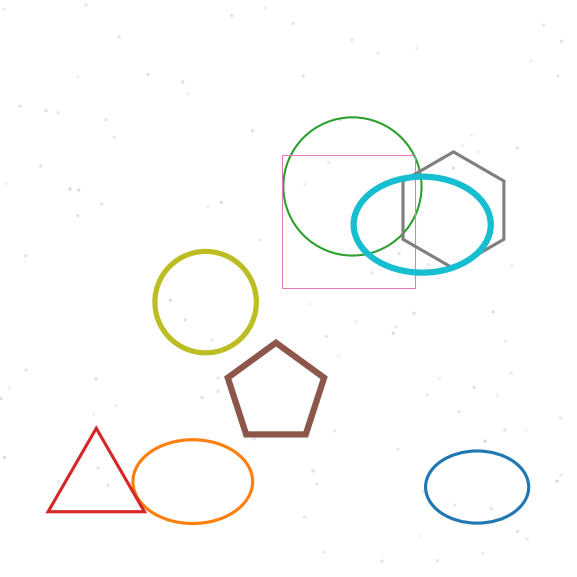[{"shape": "oval", "thickness": 1.5, "radius": 0.45, "center": [0.826, 0.156]}, {"shape": "oval", "thickness": 1.5, "radius": 0.52, "center": [0.334, 0.165]}, {"shape": "circle", "thickness": 1, "radius": 0.6, "center": [0.61, 0.676]}, {"shape": "triangle", "thickness": 1.5, "radius": 0.48, "center": [0.167, 0.161]}, {"shape": "pentagon", "thickness": 3, "radius": 0.44, "center": [0.478, 0.318]}, {"shape": "square", "thickness": 0.5, "radius": 0.58, "center": [0.604, 0.615]}, {"shape": "hexagon", "thickness": 1.5, "radius": 0.5, "center": [0.785, 0.635]}, {"shape": "circle", "thickness": 2.5, "radius": 0.44, "center": [0.356, 0.476]}, {"shape": "oval", "thickness": 3, "radius": 0.59, "center": [0.731, 0.61]}]